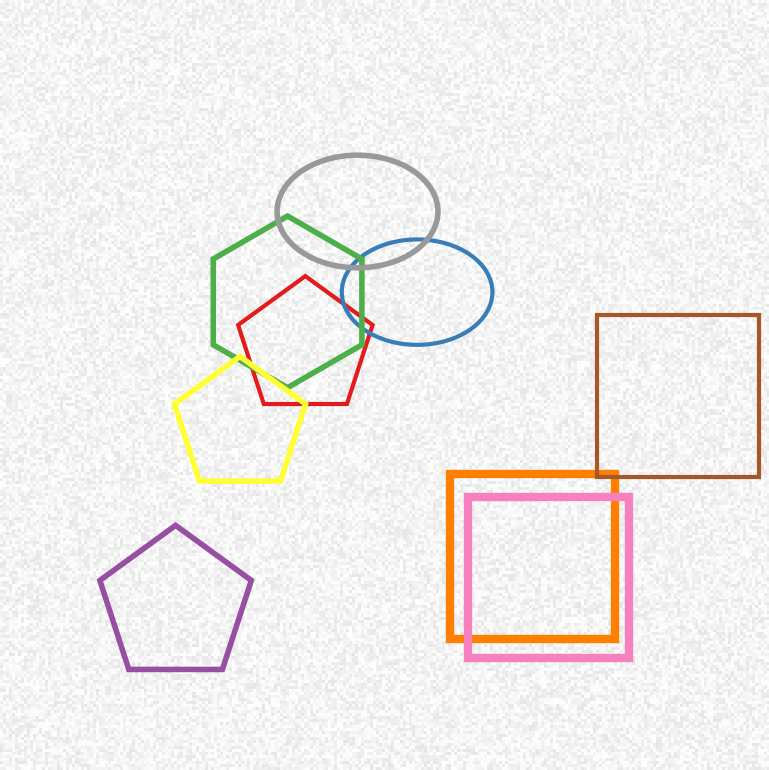[{"shape": "pentagon", "thickness": 1.5, "radius": 0.46, "center": [0.397, 0.55]}, {"shape": "oval", "thickness": 1.5, "radius": 0.49, "center": [0.542, 0.621]}, {"shape": "hexagon", "thickness": 2, "radius": 0.56, "center": [0.373, 0.608]}, {"shape": "pentagon", "thickness": 2, "radius": 0.52, "center": [0.228, 0.214]}, {"shape": "square", "thickness": 3, "radius": 0.53, "center": [0.692, 0.277]}, {"shape": "pentagon", "thickness": 2, "radius": 0.45, "center": [0.312, 0.448]}, {"shape": "square", "thickness": 1.5, "radius": 0.53, "center": [0.88, 0.485]}, {"shape": "square", "thickness": 3, "radius": 0.52, "center": [0.712, 0.25]}, {"shape": "oval", "thickness": 2, "radius": 0.52, "center": [0.464, 0.725]}]